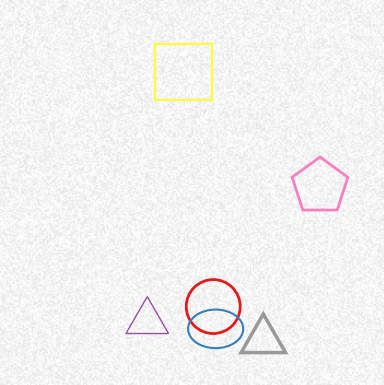[{"shape": "circle", "thickness": 2, "radius": 0.35, "center": [0.554, 0.204]}, {"shape": "oval", "thickness": 1.5, "radius": 0.36, "center": [0.56, 0.146]}, {"shape": "triangle", "thickness": 1, "radius": 0.32, "center": [0.383, 0.166]}, {"shape": "square", "thickness": 1.5, "radius": 0.37, "center": [0.477, 0.813]}, {"shape": "pentagon", "thickness": 2, "radius": 0.38, "center": [0.831, 0.516]}, {"shape": "triangle", "thickness": 2.5, "radius": 0.33, "center": [0.684, 0.118]}]